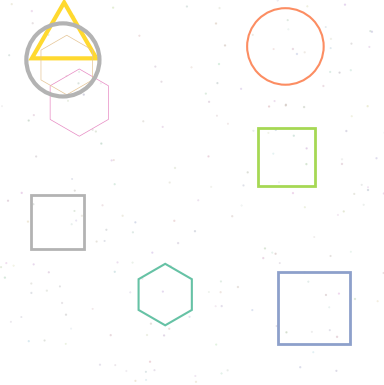[{"shape": "hexagon", "thickness": 1.5, "radius": 0.4, "center": [0.429, 0.235]}, {"shape": "circle", "thickness": 1.5, "radius": 0.5, "center": [0.741, 0.879]}, {"shape": "square", "thickness": 2, "radius": 0.47, "center": [0.816, 0.201]}, {"shape": "hexagon", "thickness": 0.5, "radius": 0.44, "center": [0.206, 0.734]}, {"shape": "square", "thickness": 2, "radius": 0.37, "center": [0.744, 0.592]}, {"shape": "triangle", "thickness": 3, "radius": 0.48, "center": [0.167, 0.897]}, {"shape": "hexagon", "thickness": 0.5, "radius": 0.39, "center": [0.173, 0.831]}, {"shape": "circle", "thickness": 3, "radius": 0.47, "center": [0.163, 0.844]}, {"shape": "square", "thickness": 2, "radius": 0.35, "center": [0.15, 0.423]}]